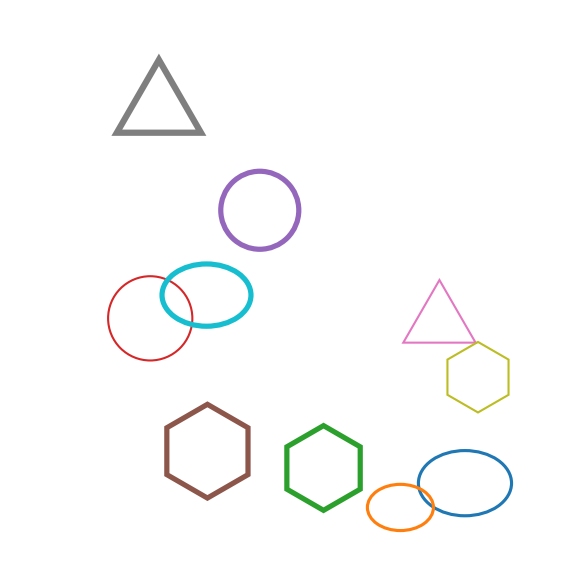[{"shape": "oval", "thickness": 1.5, "radius": 0.4, "center": [0.805, 0.162]}, {"shape": "oval", "thickness": 1.5, "radius": 0.29, "center": [0.693, 0.12]}, {"shape": "hexagon", "thickness": 2.5, "radius": 0.37, "center": [0.56, 0.189]}, {"shape": "circle", "thickness": 1, "radius": 0.36, "center": [0.26, 0.448]}, {"shape": "circle", "thickness": 2.5, "radius": 0.34, "center": [0.45, 0.635]}, {"shape": "hexagon", "thickness": 2.5, "radius": 0.41, "center": [0.359, 0.218]}, {"shape": "triangle", "thickness": 1, "radius": 0.36, "center": [0.761, 0.442]}, {"shape": "triangle", "thickness": 3, "radius": 0.42, "center": [0.275, 0.811]}, {"shape": "hexagon", "thickness": 1, "radius": 0.31, "center": [0.828, 0.346]}, {"shape": "oval", "thickness": 2.5, "radius": 0.39, "center": [0.358, 0.488]}]